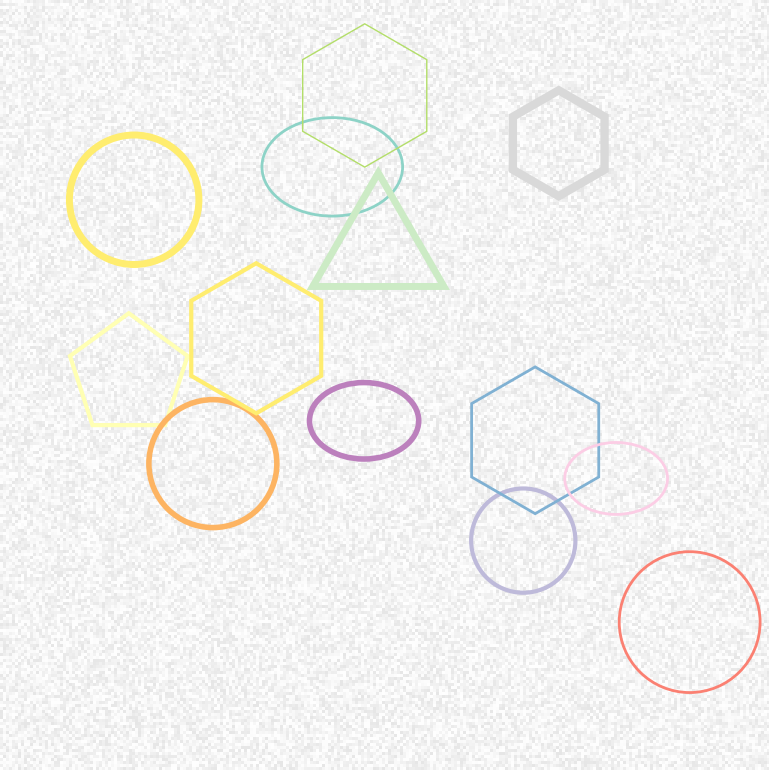[{"shape": "oval", "thickness": 1, "radius": 0.46, "center": [0.432, 0.783]}, {"shape": "pentagon", "thickness": 1.5, "radius": 0.4, "center": [0.167, 0.513]}, {"shape": "circle", "thickness": 1.5, "radius": 0.34, "center": [0.68, 0.298]}, {"shape": "circle", "thickness": 1, "radius": 0.46, "center": [0.896, 0.192]}, {"shape": "hexagon", "thickness": 1, "radius": 0.48, "center": [0.695, 0.428]}, {"shape": "circle", "thickness": 2, "radius": 0.42, "center": [0.276, 0.398]}, {"shape": "hexagon", "thickness": 0.5, "radius": 0.47, "center": [0.474, 0.876]}, {"shape": "oval", "thickness": 1, "radius": 0.33, "center": [0.8, 0.379]}, {"shape": "hexagon", "thickness": 3, "radius": 0.34, "center": [0.726, 0.814]}, {"shape": "oval", "thickness": 2, "radius": 0.35, "center": [0.473, 0.454]}, {"shape": "triangle", "thickness": 2.5, "radius": 0.49, "center": [0.491, 0.677]}, {"shape": "hexagon", "thickness": 1.5, "radius": 0.49, "center": [0.333, 0.561]}, {"shape": "circle", "thickness": 2.5, "radius": 0.42, "center": [0.174, 0.741]}]